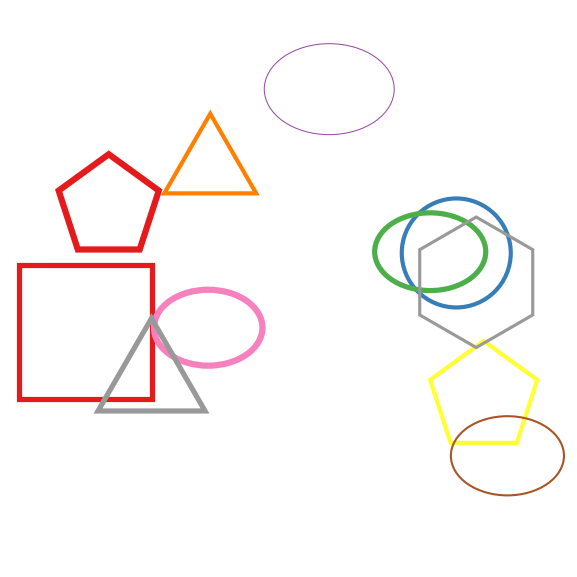[{"shape": "pentagon", "thickness": 3, "radius": 0.46, "center": [0.188, 0.641]}, {"shape": "square", "thickness": 2.5, "radius": 0.58, "center": [0.149, 0.424]}, {"shape": "circle", "thickness": 2, "radius": 0.47, "center": [0.79, 0.561]}, {"shape": "oval", "thickness": 2.5, "radius": 0.48, "center": [0.745, 0.563]}, {"shape": "oval", "thickness": 0.5, "radius": 0.56, "center": [0.57, 0.845]}, {"shape": "triangle", "thickness": 2, "radius": 0.46, "center": [0.364, 0.71]}, {"shape": "pentagon", "thickness": 2, "radius": 0.49, "center": [0.838, 0.311]}, {"shape": "oval", "thickness": 1, "radius": 0.49, "center": [0.879, 0.21]}, {"shape": "oval", "thickness": 3, "radius": 0.47, "center": [0.361, 0.432]}, {"shape": "hexagon", "thickness": 1.5, "radius": 0.56, "center": [0.825, 0.51]}, {"shape": "triangle", "thickness": 2.5, "radius": 0.54, "center": [0.262, 0.341]}]